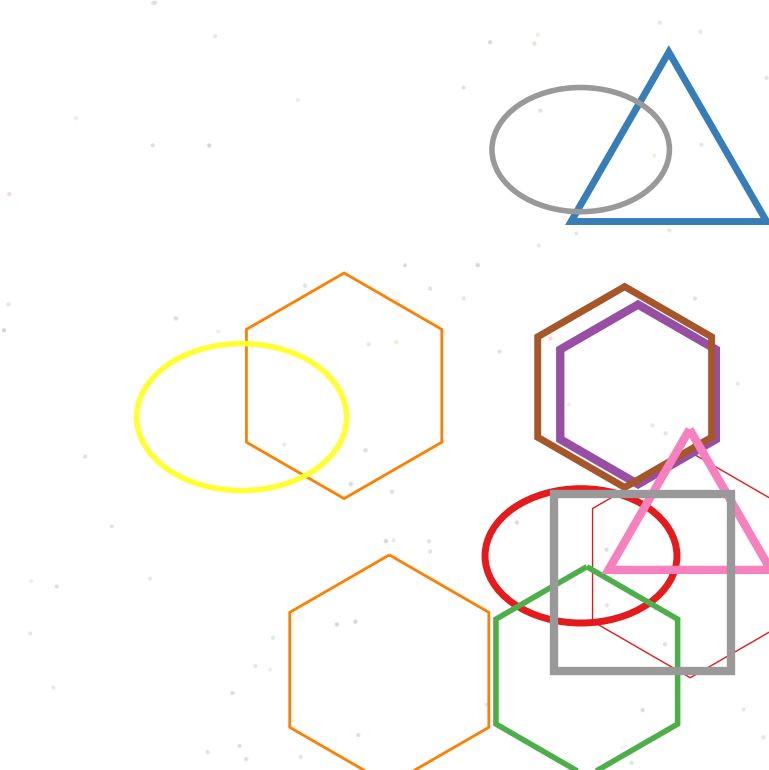[{"shape": "hexagon", "thickness": 0.5, "radius": 0.73, "center": [0.896, 0.266]}, {"shape": "oval", "thickness": 2.5, "radius": 0.62, "center": [0.755, 0.278]}, {"shape": "triangle", "thickness": 2.5, "radius": 0.73, "center": [0.869, 0.786]}, {"shape": "hexagon", "thickness": 2, "radius": 0.68, "center": [0.762, 0.128]}, {"shape": "hexagon", "thickness": 3, "radius": 0.58, "center": [0.829, 0.488]}, {"shape": "hexagon", "thickness": 1, "radius": 0.75, "center": [0.506, 0.13]}, {"shape": "hexagon", "thickness": 1, "radius": 0.73, "center": [0.447, 0.499]}, {"shape": "oval", "thickness": 2, "radius": 0.68, "center": [0.314, 0.458]}, {"shape": "hexagon", "thickness": 2.5, "radius": 0.65, "center": [0.811, 0.497]}, {"shape": "triangle", "thickness": 3, "radius": 0.61, "center": [0.896, 0.321]}, {"shape": "oval", "thickness": 2, "radius": 0.58, "center": [0.754, 0.806]}, {"shape": "square", "thickness": 3, "radius": 0.57, "center": [0.834, 0.243]}]